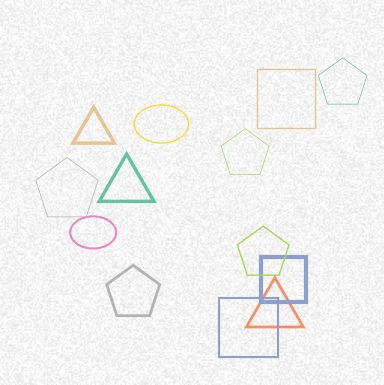[{"shape": "triangle", "thickness": 2.5, "radius": 0.41, "center": [0.329, 0.518]}, {"shape": "pentagon", "thickness": 0.5, "radius": 0.33, "center": [0.89, 0.783]}, {"shape": "triangle", "thickness": 2, "radius": 0.43, "center": [0.714, 0.193]}, {"shape": "square", "thickness": 3, "radius": 0.29, "center": [0.737, 0.274]}, {"shape": "square", "thickness": 1.5, "radius": 0.38, "center": [0.645, 0.149]}, {"shape": "oval", "thickness": 1.5, "radius": 0.3, "center": [0.242, 0.396]}, {"shape": "pentagon", "thickness": 1, "radius": 0.35, "center": [0.684, 0.342]}, {"shape": "pentagon", "thickness": 0.5, "radius": 0.33, "center": [0.637, 0.6]}, {"shape": "oval", "thickness": 1, "radius": 0.35, "center": [0.419, 0.678]}, {"shape": "triangle", "thickness": 2.5, "radius": 0.31, "center": [0.244, 0.659]}, {"shape": "square", "thickness": 1, "radius": 0.38, "center": [0.743, 0.744]}, {"shape": "pentagon", "thickness": 2, "radius": 0.36, "center": [0.346, 0.239]}, {"shape": "pentagon", "thickness": 0.5, "radius": 0.43, "center": [0.174, 0.506]}]